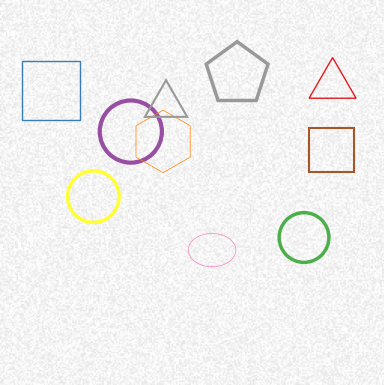[{"shape": "triangle", "thickness": 1, "radius": 0.35, "center": [0.864, 0.78]}, {"shape": "square", "thickness": 1, "radius": 0.38, "center": [0.132, 0.765]}, {"shape": "circle", "thickness": 2.5, "radius": 0.32, "center": [0.79, 0.383]}, {"shape": "circle", "thickness": 3, "radius": 0.4, "center": [0.34, 0.658]}, {"shape": "hexagon", "thickness": 0.5, "radius": 0.41, "center": [0.424, 0.633]}, {"shape": "circle", "thickness": 2.5, "radius": 0.33, "center": [0.243, 0.489]}, {"shape": "square", "thickness": 1.5, "radius": 0.29, "center": [0.861, 0.61]}, {"shape": "oval", "thickness": 0.5, "radius": 0.31, "center": [0.551, 0.351]}, {"shape": "pentagon", "thickness": 2.5, "radius": 0.42, "center": [0.616, 0.807]}, {"shape": "triangle", "thickness": 1.5, "radius": 0.32, "center": [0.431, 0.728]}]